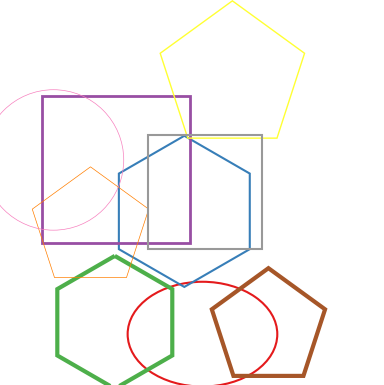[{"shape": "oval", "thickness": 1.5, "radius": 0.97, "center": [0.526, 0.132]}, {"shape": "hexagon", "thickness": 1.5, "radius": 0.98, "center": [0.479, 0.451]}, {"shape": "hexagon", "thickness": 3, "radius": 0.86, "center": [0.298, 0.163]}, {"shape": "square", "thickness": 2, "radius": 0.96, "center": [0.302, 0.559]}, {"shape": "pentagon", "thickness": 0.5, "radius": 0.79, "center": [0.235, 0.408]}, {"shape": "pentagon", "thickness": 1, "radius": 0.99, "center": [0.604, 0.801]}, {"shape": "pentagon", "thickness": 3, "radius": 0.77, "center": [0.697, 0.149]}, {"shape": "circle", "thickness": 0.5, "radius": 0.91, "center": [0.139, 0.585]}, {"shape": "square", "thickness": 1.5, "radius": 0.74, "center": [0.534, 0.501]}]